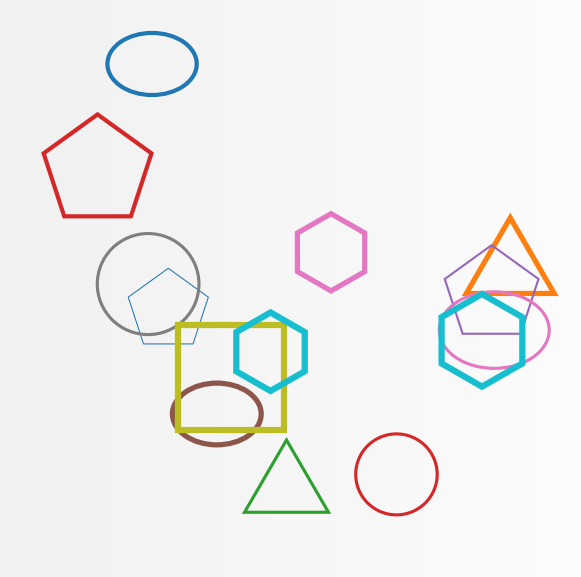[{"shape": "pentagon", "thickness": 0.5, "radius": 0.36, "center": [0.29, 0.462]}, {"shape": "oval", "thickness": 2, "radius": 0.38, "center": [0.262, 0.888]}, {"shape": "triangle", "thickness": 2.5, "radius": 0.44, "center": [0.878, 0.535]}, {"shape": "triangle", "thickness": 1.5, "radius": 0.42, "center": [0.493, 0.154]}, {"shape": "circle", "thickness": 1.5, "radius": 0.35, "center": [0.682, 0.178]}, {"shape": "pentagon", "thickness": 2, "radius": 0.49, "center": [0.168, 0.703]}, {"shape": "pentagon", "thickness": 1, "radius": 0.42, "center": [0.846, 0.49]}, {"shape": "oval", "thickness": 2.5, "radius": 0.38, "center": [0.373, 0.282]}, {"shape": "hexagon", "thickness": 2.5, "radius": 0.33, "center": [0.57, 0.562]}, {"shape": "oval", "thickness": 1.5, "radius": 0.47, "center": [0.85, 0.427]}, {"shape": "circle", "thickness": 1.5, "radius": 0.44, "center": [0.255, 0.507]}, {"shape": "square", "thickness": 3, "radius": 0.45, "center": [0.397, 0.345]}, {"shape": "hexagon", "thickness": 3, "radius": 0.34, "center": [0.465, 0.39]}, {"shape": "hexagon", "thickness": 3, "radius": 0.4, "center": [0.829, 0.41]}]